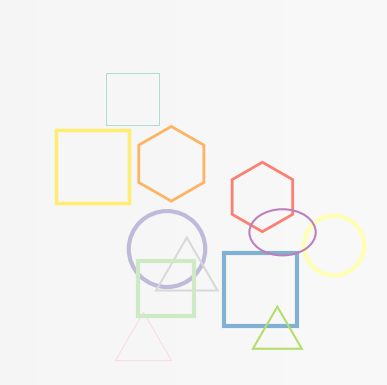[{"shape": "square", "thickness": 0.5, "radius": 0.34, "center": [0.343, 0.743]}, {"shape": "circle", "thickness": 3, "radius": 0.39, "center": [0.862, 0.362]}, {"shape": "circle", "thickness": 3, "radius": 0.49, "center": [0.431, 0.353]}, {"shape": "hexagon", "thickness": 2, "radius": 0.45, "center": [0.677, 0.488]}, {"shape": "square", "thickness": 3, "radius": 0.48, "center": [0.672, 0.248]}, {"shape": "hexagon", "thickness": 2, "radius": 0.49, "center": [0.442, 0.575]}, {"shape": "triangle", "thickness": 1.5, "radius": 0.36, "center": [0.716, 0.131]}, {"shape": "triangle", "thickness": 0.5, "radius": 0.42, "center": [0.37, 0.105]}, {"shape": "triangle", "thickness": 1.5, "radius": 0.46, "center": [0.482, 0.291]}, {"shape": "oval", "thickness": 1.5, "radius": 0.43, "center": [0.729, 0.397]}, {"shape": "square", "thickness": 3, "radius": 0.36, "center": [0.428, 0.251]}, {"shape": "square", "thickness": 2.5, "radius": 0.47, "center": [0.238, 0.567]}]